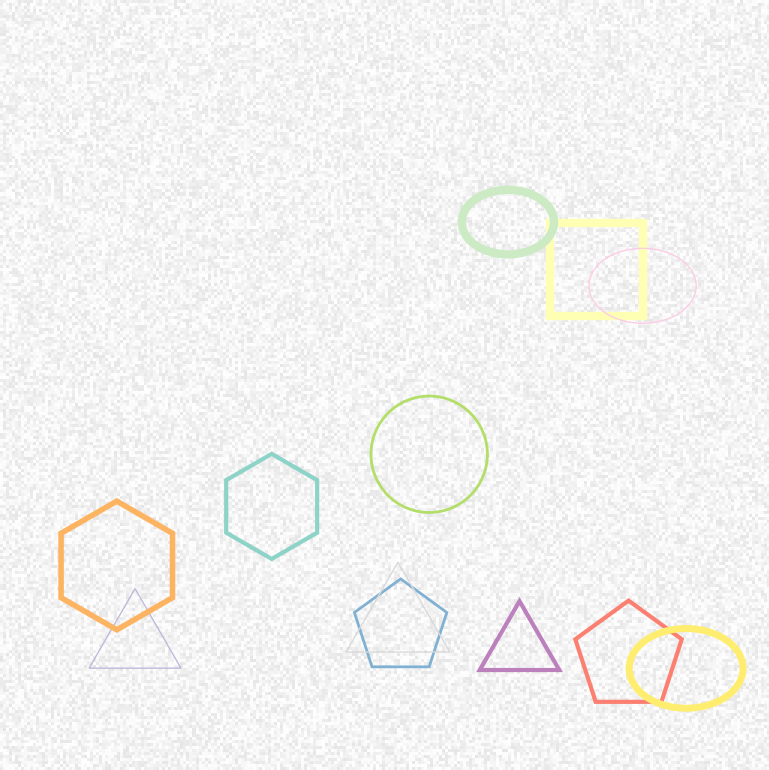[{"shape": "hexagon", "thickness": 1.5, "radius": 0.34, "center": [0.353, 0.342]}, {"shape": "square", "thickness": 3, "radius": 0.3, "center": [0.775, 0.65]}, {"shape": "triangle", "thickness": 0.5, "radius": 0.34, "center": [0.175, 0.167]}, {"shape": "pentagon", "thickness": 1.5, "radius": 0.36, "center": [0.816, 0.147]}, {"shape": "pentagon", "thickness": 1, "radius": 0.32, "center": [0.52, 0.185]}, {"shape": "hexagon", "thickness": 2, "radius": 0.42, "center": [0.152, 0.266]}, {"shape": "circle", "thickness": 1, "radius": 0.38, "center": [0.557, 0.41]}, {"shape": "oval", "thickness": 0.5, "radius": 0.35, "center": [0.835, 0.629]}, {"shape": "triangle", "thickness": 0.5, "radius": 0.39, "center": [0.517, 0.192]}, {"shape": "triangle", "thickness": 1.5, "radius": 0.3, "center": [0.675, 0.16]}, {"shape": "oval", "thickness": 3, "radius": 0.3, "center": [0.66, 0.712]}, {"shape": "oval", "thickness": 2.5, "radius": 0.37, "center": [0.891, 0.132]}]